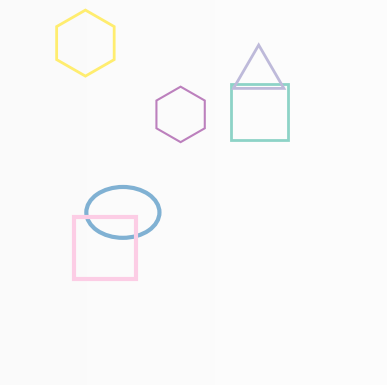[{"shape": "square", "thickness": 2, "radius": 0.36, "center": [0.67, 0.708]}, {"shape": "triangle", "thickness": 2, "radius": 0.38, "center": [0.668, 0.808]}, {"shape": "oval", "thickness": 3, "radius": 0.47, "center": [0.317, 0.448]}, {"shape": "square", "thickness": 3, "radius": 0.4, "center": [0.272, 0.357]}, {"shape": "hexagon", "thickness": 1.5, "radius": 0.36, "center": [0.466, 0.703]}, {"shape": "hexagon", "thickness": 2, "radius": 0.43, "center": [0.22, 0.888]}]